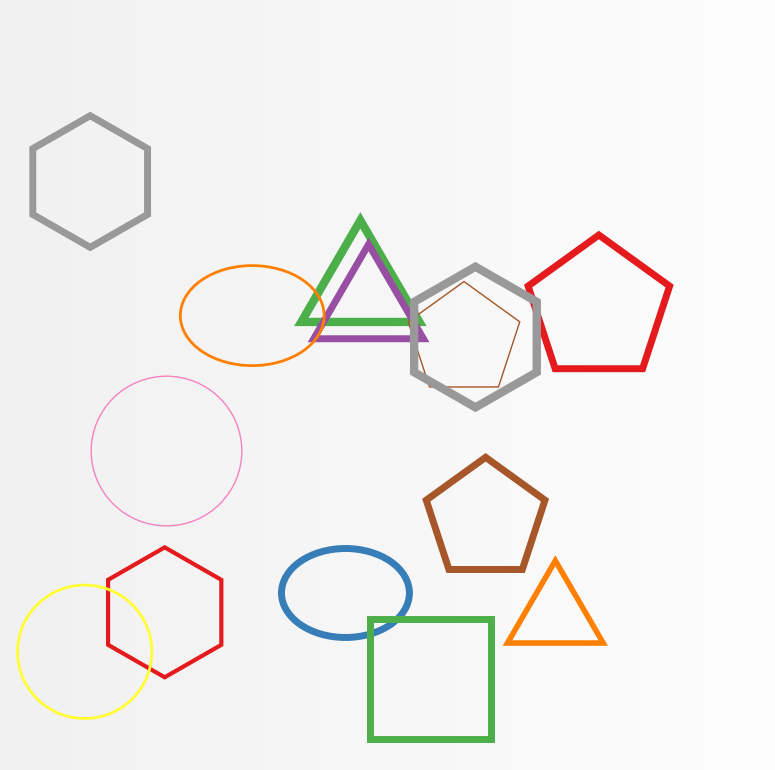[{"shape": "pentagon", "thickness": 2.5, "radius": 0.48, "center": [0.773, 0.599]}, {"shape": "hexagon", "thickness": 1.5, "radius": 0.42, "center": [0.213, 0.205]}, {"shape": "oval", "thickness": 2.5, "radius": 0.41, "center": [0.446, 0.23]}, {"shape": "triangle", "thickness": 3, "radius": 0.44, "center": [0.465, 0.626]}, {"shape": "square", "thickness": 2.5, "radius": 0.39, "center": [0.556, 0.118]}, {"shape": "triangle", "thickness": 2.5, "radius": 0.41, "center": [0.476, 0.601]}, {"shape": "triangle", "thickness": 2, "radius": 0.36, "center": [0.717, 0.201]}, {"shape": "oval", "thickness": 1, "radius": 0.46, "center": [0.325, 0.59]}, {"shape": "circle", "thickness": 1, "radius": 0.43, "center": [0.109, 0.154]}, {"shape": "pentagon", "thickness": 0.5, "radius": 0.38, "center": [0.599, 0.559]}, {"shape": "pentagon", "thickness": 2.5, "radius": 0.4, "center": [0.627, 0.326]}, {"shape": "circle", "thickness": 0.5, "radius": 0.49, "center": [0.215, 0.414]}, {"shape": "hexagon", "thickness": 3, "radius": 0.46, "center": [0.613, 0.562]}, {"shape": "hexagon", "thickness": 2.5, "radius": 0.43, "center": [0.116, 0.764]}]